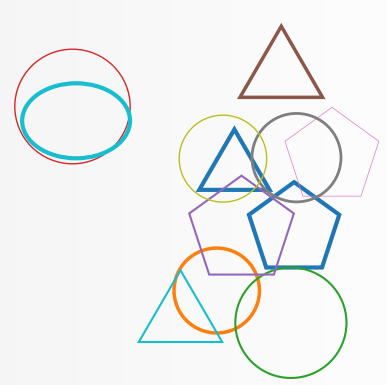[{"shape": "pentagon", "thickness": 3, "radius": 0.61, "center": [0.759, 0.404]}, {"shape": "triangle", "thickness": 3, "radius": 0.52, "center": [0.605, 0.559]}, {"shape": "circle", "thickness": 2.5, "radius": 0.55, "center": [0.559, 0.245]}, {"shape": "circle", "thickness": 1.5, "radius": 0.72, "center": [0.751, 0.162]}, {"shape": "circle", "thickness": 1, "radius": 0.74, "center": [0.187, 0.723]}, {"shape": "pentagon", "thickness": 1.5, "radius": 0.71, "center": [0.623, 0.402]}, {"shape": "triangle", "thickness": 2.5, "radius": 0.62, "center": [0.726, 0.809]}, {"shape": "pentagon", "thickness": 0.5, "radius": 0.64, "center": [0.857, 0.594]}, {"shape": "circle", "thickness": 2, "radius": 0.57, "center": [0.765, 0.59]}, {"shape": "circle", "thickness": 1, "radius": 0.56, "center": [0.575, 0.588]}, {"shape": "triangle", "thickness": 1.5, "radius": 0.62, "center": [0.466, 0.174]}, {"shape": "oval", "thickness": 3, "radius": 0.7, "center": [0.196, 0.686]}]